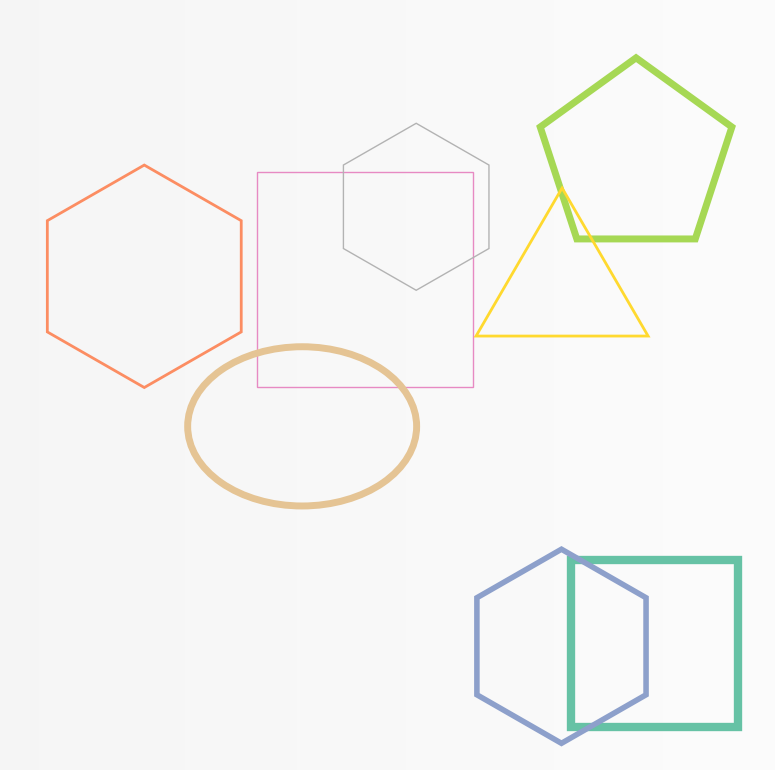[{"shape": "square", "thickness": 3, "radius": 0.54, "center": [0.845, 0.165]}, {"shape": "hexagon", "thickness": 1, "radius": 0.72, "center": [0.186, 0.641]}, {"shape": "hexagon", "thickness": 2, "radius": 0.63, "center": [0.724, 0.161]}, {"shape": "square", "thickness": 0.5, "radius": 0.7, "center": [0.471, 0.637]}, {"shape": "pentagon", "thickness": 2.5, "radius": 0.65, "center": [0.821, 0.795]}, {"shape": "triangle", "thickness": 1, "radius": 0.64, "center": [0.725, 0.628]}, {"shape": "oval", "thickness": 2.5, "radius": 0.74, "center": [0.39, 0.446]}, {"shape": "hexagon", "thickness": 0.5, "radius": 0.54, "center": [0.537, 0.731]}]